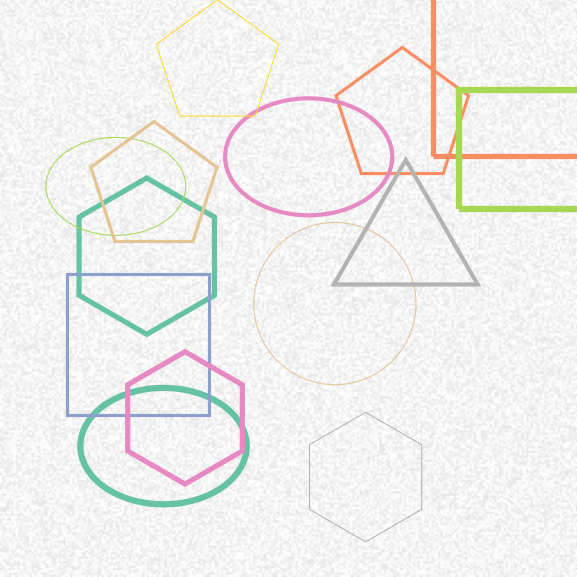[{"shape": "hexagon", "thickness": 2.5, "radius": 0.68, "center": [0.254, 0.556]}, {"shape": "oval", "thickness": 3, "radius": 0.72, "center": [0.283, 0.227]}, {"shape": "square", "thickness": 2.5, "radius": 0.72, "center": [0.894, 0.872]}, {"shape": "pentagon", "thickness": 1.5, "radius": 0.6, "center": [0.697, 0.796]}, {"shape": "square", "thickness": 1.5, "radius": 0.61, "center": [0.239, 0.403]}, {"shape": "oval", "thickness": 2, "radius": 0.72, "center": [0.535, 0.728]}, {"shape": "hexagon", "thickness": 2.5, "radius": 0.57, "center": [0.32, 0.276]}, {"shape": "square", "thickness": 3, "radius": 0.52, "center": [0.899, 0.74]}, {"shape": "oval", "thickness": 0.5, "radius": 0.61, "center": [0.201, 0.676]}, {"shape": "pentagon", "thickness": 0.5, "radius": 0.56, "center": [0.377, 0.888]}, {"shape": "circle", "thickness": 0.5, "radius": 0.7, "center": [0.58, 0.473]}, {"shape": "pentagon", "thickness": 1.5, "radius": 0.57, "center": [0.267, 0.674]}, {"shape": "triangle", "thickness": 2, "radius": 0.72, "center": [0.703, 0.578]}, {"shape": "hexagon", "thickness": 0.5, "radius": 0.56, "center": [0.633, 0.173]}]